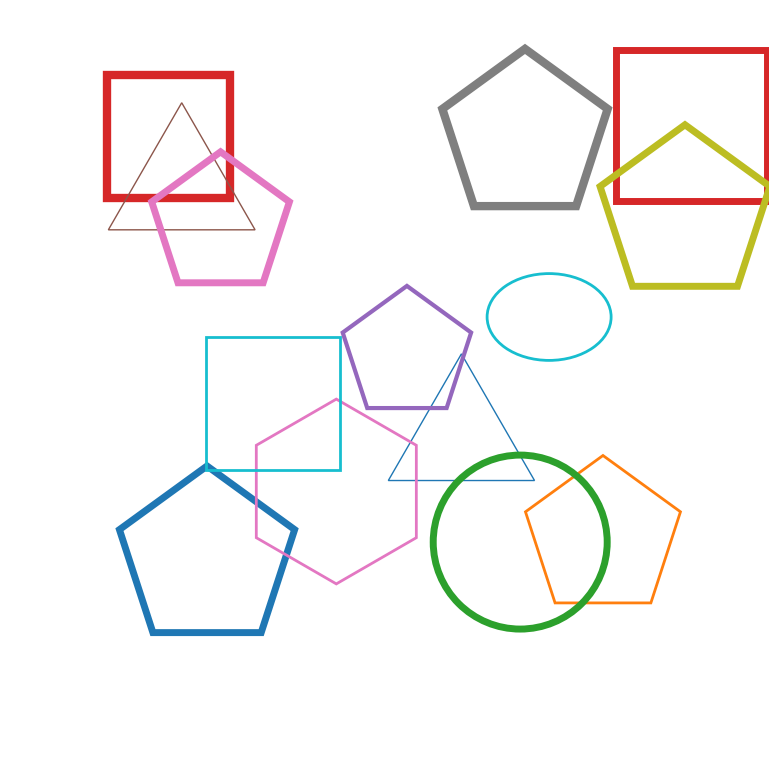[{"shape": "pentagon", "thickness": 2.5, "radius": 0.6, "center": [0.269, 0.275]}, {"shape": "triangle", "thickness": 0.5, "radius": 0.55, "center": [0.599, 0.431]}, {"shape": "pentagon", "thickness": 1, "radius": 0.53, "center": [0.783, 0.303]}, {"shape": "circle", "thickness": 2.5, "radius": 0.56, "center": [0.676, 0.296]}, {"shape": "square", "thickness": 3, "radius": 0.4, "center": [0.219, 0.823]}, {"shape": "square", "thickness": 2.5, "radius": 0.49, "center": [0.898, 0.837]}, {"shape": "pentagon", "thickness": 1.5, "radius": 0.44, "center": [0.528, 0.541]}, {"shape": "triangle", "thickness": 0.5, "radius": 0.55, "center": [0.236, 0.757]}, {"shape": "pentagon", "thickness": 2.5, "radius": 0.47, "center": [0.286, 0.709]}, {"shape": "hexagon", "thickness": 1, "radius": 0.6, "center": [0.437, 0.362]}, {"shape": "pentagon", "thickness": 3, "radius": 0.56, "center": [0.682, 0.824]}, {"shape": "pentagon", "thickness": 2.5, "radius": 0.58, "center": [0.89, 0.722]}, {"shape": "oval", "thickness": 1, "radius": 0.4, "center": [0.713, 0.588]}, {"shape": "square", "thickness": 1, "radius": 0.43, "center": [0.354, 0.476]}]